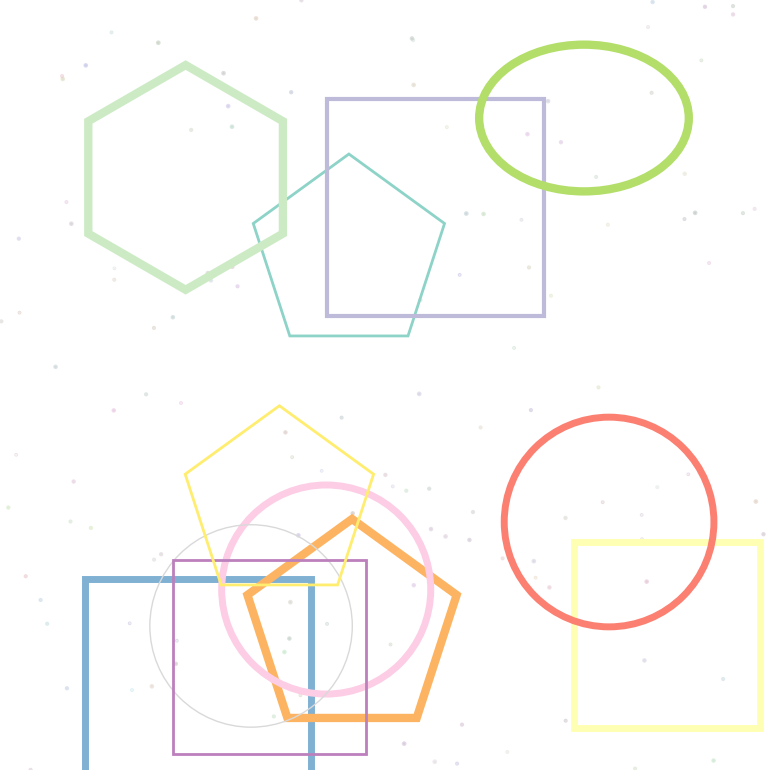[{"shape": "pentagon", "thickness": 1, "radius": 0.65, "center": [0.453, 0.669]}, {"shape": "square", "thickness": 2.5, "radius": 0.6, "center": [0.867, 0.175]}, {"shape": "square", "thickness": 1.5, "radius": 0.7, "center": [0.566, 0.731]}, {"shape": "circle", "thickness": 2.5, "radius": 0.68, "center": [0.791, 0.322]}, {"shape": "square", "thickness": 2.5, "radius": 0.74, "center": [0.257, 0.1]}, {"shape": "pentagon", "thickness": 3, "radius": 0.71, "center": [0.457, 0.183]}, {"shape": "oval", "thickness": 3, "radius": 0.68, "center": [0.758, 0.847]}, {"shape": "circle", "thickness": 2.5, "radius": 0.68, "center": [0.424, 0.234]}, {"shape": "circle", "thickness": 0.5, "radius": 0.66, "center": [0.326, 0.187]}, {"shape": "square", "thickness": 1, "radius": 0.63, "center": [0.35, 0.147]}, {"shape": "hexagon", "thickness": 3, "radius": 0.73, "center": [0.241, 0.77]}, {"shape": "pentagon", "thickness": 1, "radius": 0.64, "center": [0.363, 0.344]}]